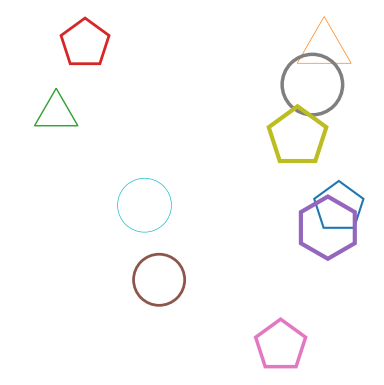[{"shape": "pentagon", "thickness": 1.5, "radius": 0.34, "center": [0.88, 0.463]}, {"shape": "triangle", "thickness": 0.5, "radius": 0.4, "center": [0.842, 0.876]}, {"shape": "triangle", "thickness": 1, "radius": 0.32, "center": [0.146, 0.706]}, {"shape": "pentagon", "thickness": 2, "radius": 0.33, "center": [0.221, 0.888]}, {"shape": "hexagon", "thickness": 3, "radius": 0.4, "center": [0.852, 0.409]}, {"shape": "circle", "thickness": 2, "radius": 0.33, "center": [0.413, 0.273]}, {"shape": "pentagon", "thickness": 2.5, "radius": 0.34, "center": [0.729, 0.103]}, {"shape": "circle", "thickness": 2.5, "radius": 0.39, "center": [0.811, 0.78]}, {"shape": "pentagon", "thickness": 3, "radius": 0.39, "center": [0.773, 0.645]}, {"shape": "circle", "thickness": 0.5, "radius": 0.35, "center": [0.375, 0.467]}]